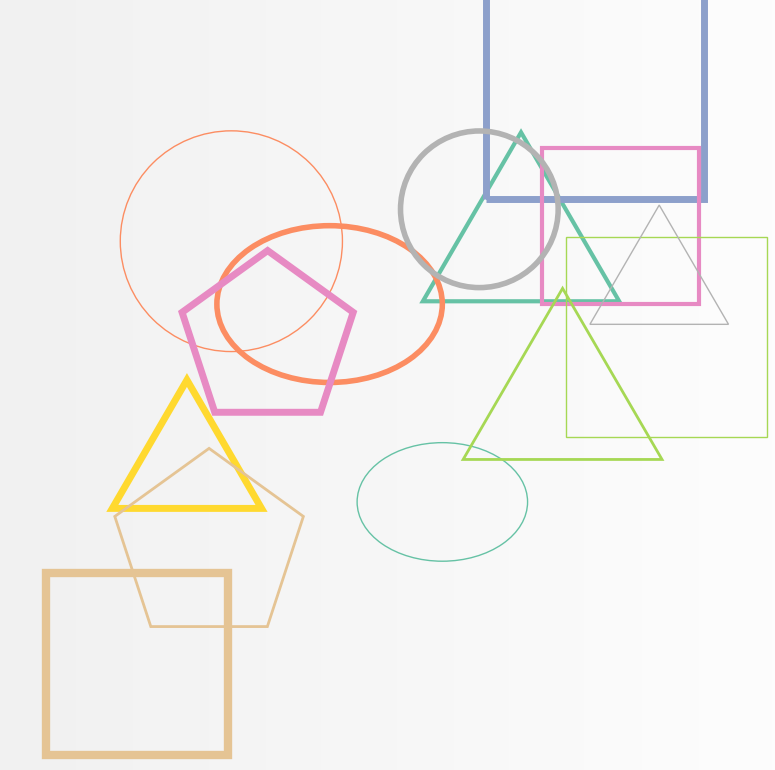[{"shape": "oval", "thickness": 0.5, "radius": 0.55, "center": [0.571, 0.348]}, {"shape": "triangle", "thickness": 1.5, "radius": 0.73, "center": [0.672, 0.682]}, {"shape": "circle", "thickness": 0.5, "radius": 0.72, "center": [0.299, 0.687]}, {"shape": "oval", "thickness": 2, "radius": 0.73, "center": [0.425, 0.605]}, {"shape": "square", "thickness": 2.5, "radius": 0.7, "center": [0.768, 0.882]}, {"shape": "square", "thickness": 1.5, "radius": 0.5, "center": [0.801, 0.707]}, {"shape": "pentagon", "thickness": 2.5, "radius": 0.58, "center": [0.345, 0.558]}, {"shape": "square", "thickness": 0.5, "radius": 0.65, "center": [0.86, 0.562]}, {"shape": "triangle", "thickness": 1, "radius": 0.74, "center": [0.726, 0.477]}, {"shape": "triangle", "thickness": 2.5, "radius": 0.56, "center": [0.241, 0.395]}, {"shape": "pentagon", "thickness": 1, "radius": 0.64, "center": [0.27, 0.29]}, {"shape": "square", "thickness": 3, "radius": 0.59, "center": [0.177, 0.138]}, {"shape": "circle", "thickness": 2, "radius": 0.51, "center": [0.619, 0.728]}, {"shape": "triangle", "thickness": 0.5, "radius": 0.52, "center": [0.851, 0.63]}]